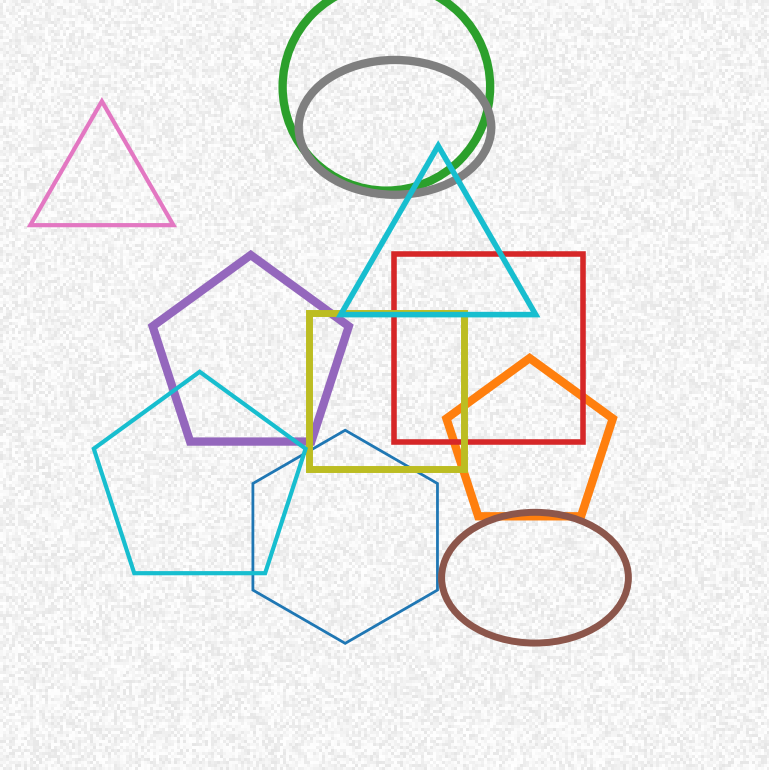[{"shape": "hexagon", "thickness": 1, "radius": 0.69, "center": [0.448, 0.303]}, {"shape": "pentagon", "thickness": 3, "radius": 0.57, "center": [0.688, 0.421]}, {"shape": "circle", "thickness": 3, "radius": 0.67, "center": [0.502, 0.887]}, {"shape": "square", "thickness": 2, "radius": 0.61, "center": [0.634, 0.548]}, {"shape": "pentagon", "thickness": 3, "radius": 0.67, "center": [0.326, 0.535]}, {"shape": "oval", "thickness": 2.5, "radius": 0.61, "center": [0.695, 0.25]}, {"shape": "triangle", "thickness": 1.5, "radius": 0.54, "center": [0.132, 0.761]}, {"shape": "oval", "thickness": 3, "radius": 0.63, "center": [0.513, 0.835]}, {"shape": "square", "thickness": 2.5, "radius": 0.5, "center": [0.502, 0.492]}, {"shape": "pentagon", "thickness": 1.5, "radius": 0.72, "center": [0.259, 0.373]}, {"shape": "triangle", "thickness": 2, "radius": 0.73, "center": [0.569, 0.664]}]